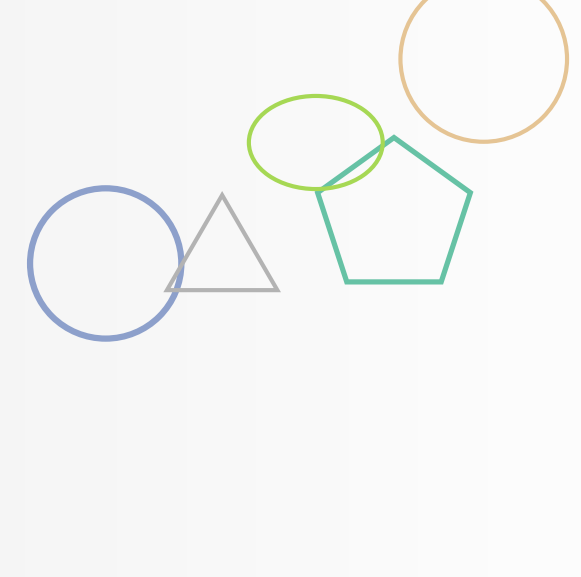[{"shape": "pentagon", "thickness": 2.5, "radius": 0.69, "center": [0.678, 0.623]}, {"shape": "circle", "thickness": 3, "radius": 0.65, "center": [0.182, 0.543]}, {"shape": "oval", "thickness": 2, "radius": 0.58, "center": [0.543, 0.752]}, {"shape": "circle", "thickness": 2, "radius": 0.72, "center": [0.832, 0.897]}, {"shape": "triangle", "thickness": 2, "radius": 0.55, "center": [0.382, 0.552]}]